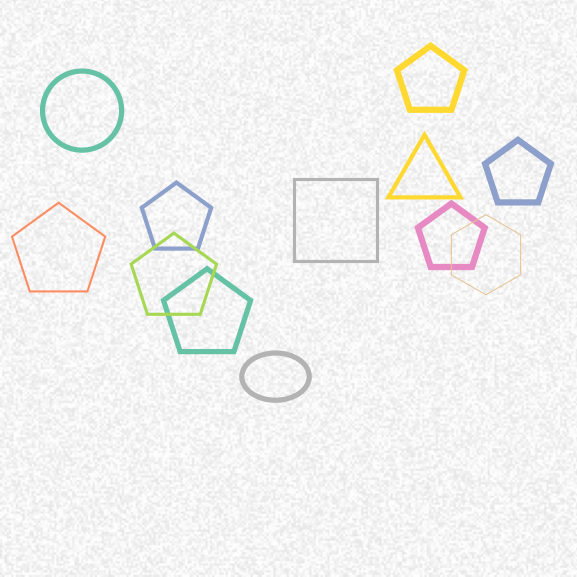[{"shape": "pentagon", "thickness": 2.5, "radius": 0.4, "center": [0.359, 0.454]}, {"shape": "circle", "thickness": 2.5, "radius": 0.34, "center": [0.142, 0.808]}, {"shape": "pentagon", "thickness": 1, "radius": 0.42, "center": [0.101, 0.563]}, {"shape": "pentagon", "thickness": 3, "radius": 0.3, "center": [0.897, 0.697]}, {"shape": "pentagon", "thickness": 2, "radius": 0.32, "center": [0.306, 0.62]}, {"shape": "pentagon", "thickness": 3, "radius": 0.3, "center": [0.782, 0.586]}, {"shape": "pentagon", "thickness": 1.5, "radius": 0.39, "center": [0.301, 0.518]}, {"shape": "pentagon", "thickness": 3, "radius": 0.31, "center": [0.746, 0.859]}, {"shape": "triangle", "thickness": 2, "radius": 0.36, "center": [0.735, 0.693]}, {"shape": "hexagon", "thickness": 0.5, "radius": 0.35, "center": [0.842, 0.558]}, {"shape": "square", "thickness": 1.5, "radius": 0.36, "center": [0.581, 0.618]}, {"shape": "oval", "thickness": 2.5, "radius": 0.29, "center": [0.477, 0.347]}]